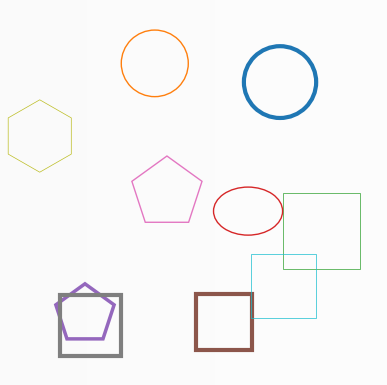[{"shape": "circle", "thickness": 3, "radius": 0.47, "center": [0.723, 0.787]}, {"shape": "circle", "thickness": 1, "radius": 0.43, "center": [0.399, 0.835]}, {"shape": "square", "thickness": 0.5, "radius": 0.49, "center": [0.83, 0.4]}, {"shape": "oval", "thickness": 1, "radius": 0.45, "center": [0.64, 0.452]}, {"shape": "pentagon", "thickness": 2.5, "radius": 0.4, "center": [0.219, 0.184]}, {"shape": "square", "thickness": 3, "radius": 0.36, "center": [0.578, 0.164]}, {"shape": "pentagon", "thickness": 1, "radius": 0.48, "center": [0.431, 0.5]}, {"shape": "square", "thickness": 3, "radius": 0.39, "center": [0.234, 0.155]}, {"shape": "hexagon", "thickness": 0.5, "radius": 0.47, "center": [0.103, 0.647]}, {"shape": "square", "thickness": 0.5, "radius": 0.42, "center": [0.732, 0.257]}]